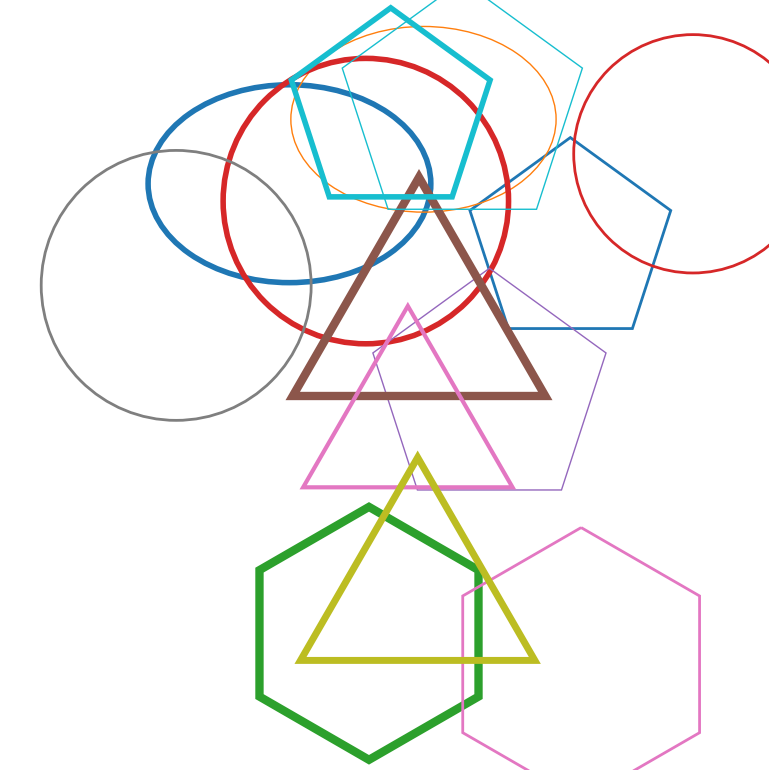[{"shape": "pentagon", "thickness": 1, "radius": 0.69, "center": [0.741, 0.684]}, {"shape": "oval", "thickness": 2, "radius": 0.92, "center": [0.376, 0.761]}, {"shape": "oval", "thickness": 0.5, "radius": 0.86, "center": [0.55, 0.845]}, {"shape": "hexagon", "thickness": 3, "radius": 0.82, "center": [0.479, 0.177]}, {"shape": "circle", "thickness": 2, "radius": 0.93, "center": [0.475, 0.739]}, {"shape": "circle", "thickness": 1, "radius": 0.77, "center": [0.9, 0.8]}, {"shape": "pentagon", "thickness": 0.5, "radius": 0.8, "center": [0.636, 0.492]}, {"shape": "triangle", "thickness": 3, "radius": 0.95, "center": [0.544, 0.58]}, {"shape": "hexagon", "thickness": 1, "radius": 0.89, "center": [0.755, 0.137]}, {"shape": "triangle", "thickness": 1.5, "radius": 0.78, "center": [0.53, 0.446]}, {"shape": "circle", "thickness": 1, "radius": 0.88, "center": [0.229, 0.629]}, {"shape": "triangle", "thickness": 2.5, "radius": 0.88, "center": [0.542, 0.23]}, {"shape": "pentagon", "thickness": 0.5, "radius": 0.82, "center": [0.6, 0.861]}, {"shape": "pentagon", "thickness": 2, "radius": 0.68, "center": [0.507, 0.854]}]